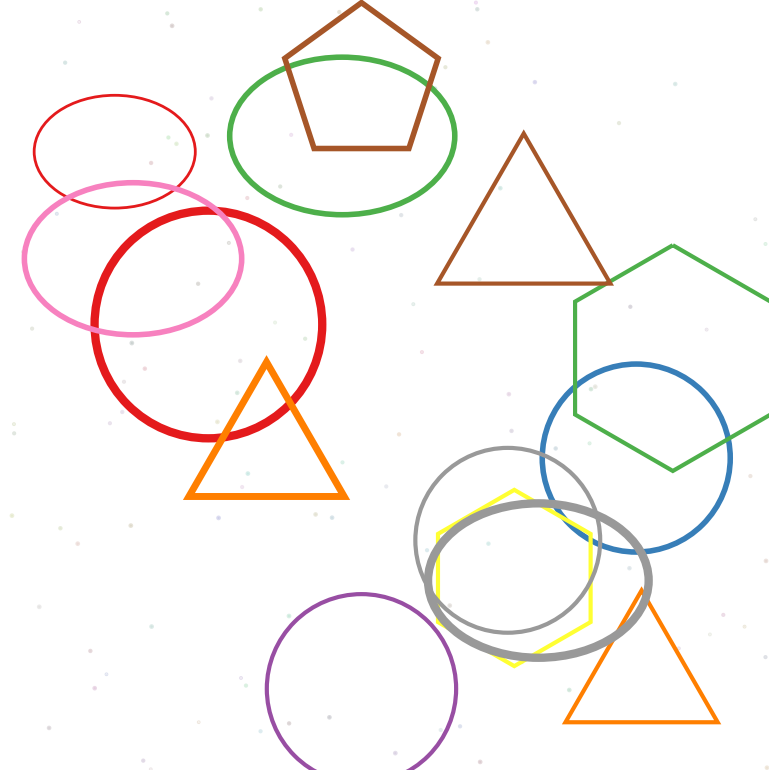[{"shape": "circle", "thickness": 3, "radius": 0.74, "center": [0.271, 0.579]}, {"shape": "oval", "thickness": 1, "radius": 0.52, "center": [0.149, 0.803]}, {"shape": "circle", "thickness": 2, "radius": 0.61, "center": [0.826, 0.405]}, {"shape": "hexagon", "thickness": 1.5, "radius": 0.73, "center": [0.874, 0.535]}, {"shape": "oval", "thickness": 2, "radius": 0.73, "center": [0.444, 0.823]}, {"shape": "circle", "thickness": 1.5, "radius": 0.61, "center": [0.469, 0.105]}, {"shape": "triangle", "thickness": 1.5, "radius": 0.57, "center": [0.833, 0.119]}, {"shape": "triangle", "thickness": 2.5, "radius": 0.58, "center": [0.346, 0.413]}, {"shape": "hexagon", "thickness": 1.5, "radius": 0.57, "center": [0.668, 0.249]}, {"shape": "pentagon", "thickness": 2, "radius": 0.52, "center": [0.469, 0.892]}, {"shape": "triangle", "thickness": 1.5, "radius": 0.65, "center": [0.68, 0.697]}, {"shape": "oval", "thickness": 2, "radius": 0.71, "center": [0.173, 0.664]}, {"shape": "oval", "thickness": 3, "radius": 0.72, "center": [0.699, 0.246]}, {"shape": "circle", "thickness": 1.5, "radius": 0.6, "center": [0.659, 0.298]}]